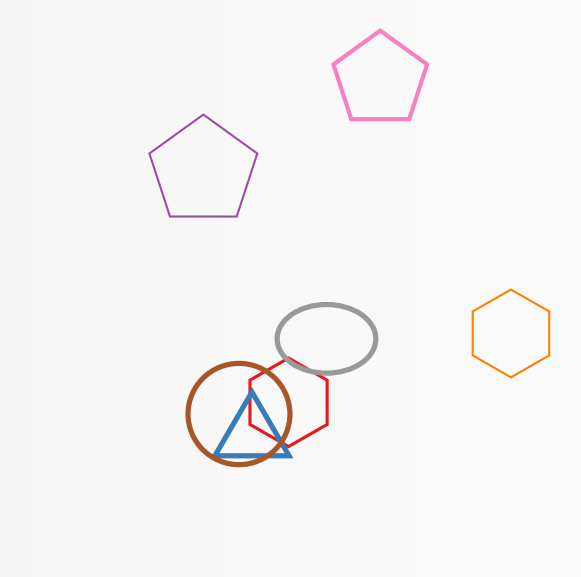[{"shape": "hexagon", "thickness": 1.5, "radius": 0.38, "center": [0.496, 0.302]}, {"shape": "triangle", "thickness": 2.5, "radius": 0.37, "center": [0.433, 0.247]}, {"shape": "pentagon", "thickness": 1, "radius": 0.49, "center": [0.35, 0.703]}, {"shape": "hexagon", "thickness": 1, "radius": 0.38, "center": [0.879, 0.422]}, {"shape": "circle", "thickness": 2.5, "radius": 0.44, "center": [0.411, 0.282]}, {"shape": "pentagon", "thickness": 2, "radius": 0.42, "center": [0.654, 0.861]}, {"shape": "oval", "thickness": 2.5, "radius": 0.42, "center": [0.562, 0.412]}]